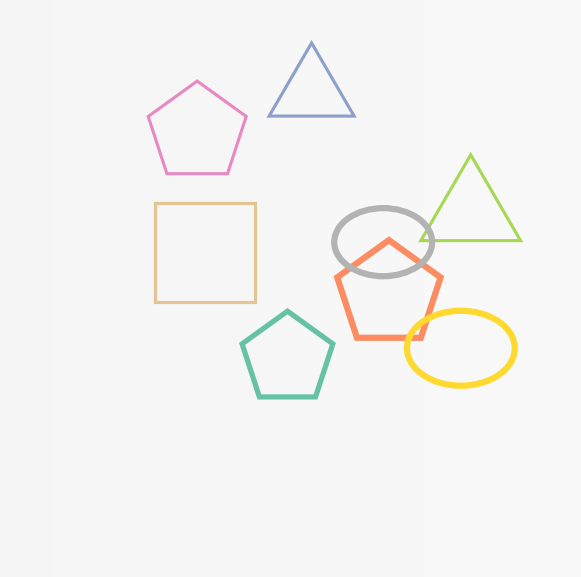[{"shape": "pentagon", "thickness": 2.5, "radius": 0.41, "center": [0.495, 0.378]}, {"shape": "pentagon", "thickness": 3, "radius": 0.47, "center": [0.669, 0.49]}, {"shape": "triangle", "thickness": 1.5, "radius": 0.42, "center": [0.536, 0.84]}, {"shape": "pentagon", "thickness": 1.5, "radius": 0.44, "center": [0.339, 0.77]}, {"shape": "triangle", "thickness": 1.5, "radius": 0.5, "center": [0.81, 0.632]}, {"shape": "oval", "thickness": 3, "radius": 0.46, "center": [0.793, 0.396]}, {"shape": "square", "thickness": 1.5, "radius": 0.43, "center": [0.353, 0.562]}, {"shape": "oval", "thickness": 3, "radius": 0.42, "center": [0.659, 0.58]}]